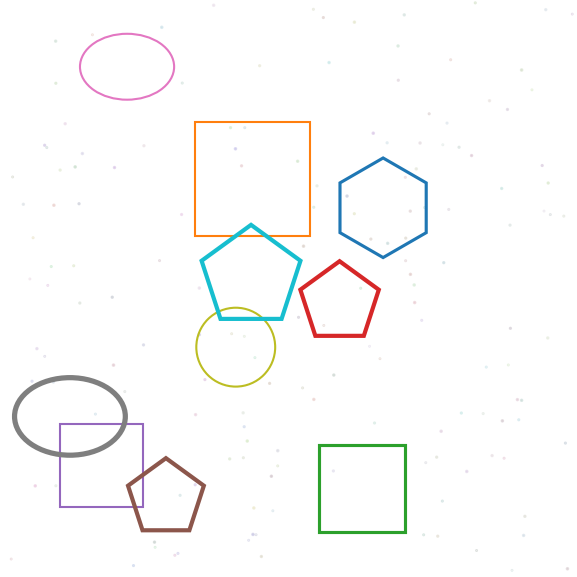[{"shape": "hexagon", "thickness": 1.5, "radius": 0.43, "center": [0.663, 0.639]}, {"shape": "square", "thickness": 1, "radius": 0.5, "center": [0.437, 0.689]}, {"shape": "square", "thickness": 1.5, "radius": 0.37, "center": [0.627, 0.153]}, {"shape": "pentagon", "thickness": 2, "radius": 0.36, "center": [0.588, 0.475]}, {"shape": "square", "thickness": 1, "radius": 0.36, "center": [0.176, 0.193]}, {"shape": "pentagon", "thickness": 2, "radius": 0.35, "center": [0.287, 0.137]}, {"shape": "oval", "thickness": 1, "radius": 0.41, "center": [0.22, 0.884]}, {"shape": "oval", "thickness": 2.5, "radius": 0.48, "center": [0.121, 0.278]}, {"shape": "circle", "thickness": 1, "radius": 0.34, "center": [0.408, 0.398]}, {"shape": "pentagon", "thickness": 2, "radius": 0.45, "center": [0.435, 0.52]}]